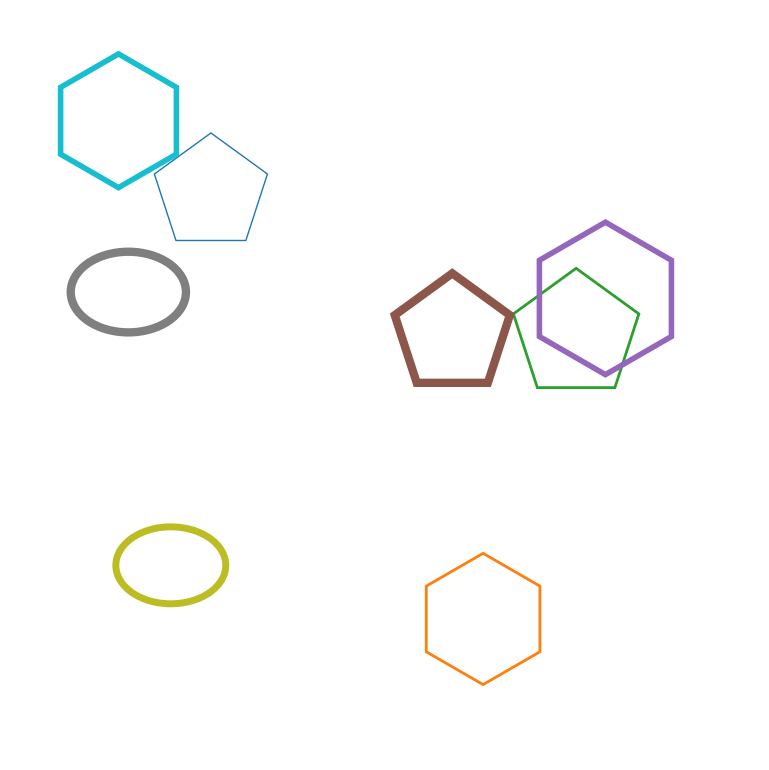[{"shape": "pentagon", "thickness": 0.5, "radius": 0.39, "center": [0.274, 0.75]}, {"shape": "hexagon", "thickness": 1, "radius": 0.43, "center": [0.627, 0.196]}, {"shape": "pentagon", "thickness": 1, "radius": 0.43, "center": [0.748, 0.566]}, {"shape": "hexagon", "thickness": 2, "radius": 0.49, "center": [0.786, 0.612]}, {"shape": "pentagon", "thickness": 3, "radius": 0.39, "center": [0.587, 0.566]}, {"shape": "oval", "thickness": 3, "radius": 0.37, "center": [0.167, 0.621]}, {"shape": "oval", "thickness": 2.5, "radius": 0.36, "center": [0.222, 0.266]}, {"shape": "hexagon", "thickness": 2, "radius": 0.43, "center": [0.154, 0.843]}]